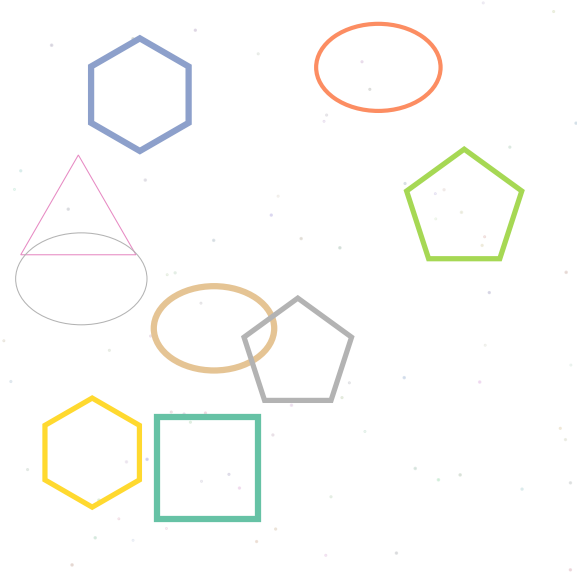[{"shape": "square", "thickness": 3, "radius": 0.44, "center": [0.359, 0.189]}, {"shape": "oval", "thickness": 2, "radius": 0.54, "center": [0.655, 0.882]}, {"shape": "hexagon", "thickness": 3, "radius": 0.49, "center": [0.242, 0.835]}, {"shape": "triangle", "thickness": 0.5, "radius": 0.58, "center": [0.136, 0.616]}, {"shape": "pentagon", "thickness": 2.5, "radius": 0.52, "center": [0.804, 0.636]}, {"shape": "hexagon", "thickness": 2.5, "radius": 0.47, "center": [0.16, 0.215]}, {"shape": "oval", "thickness": 3, "radius": 0.52, "center": [0.371, 0.431]}, {"shape": "pentagon", "thickness": 2.5, "radius": 0.49, "center": [0.516, 0.385]}, {"shape": "oval", "thickness": 0.5, "radius": 0.57, "center": [0.141, 0.516]}]